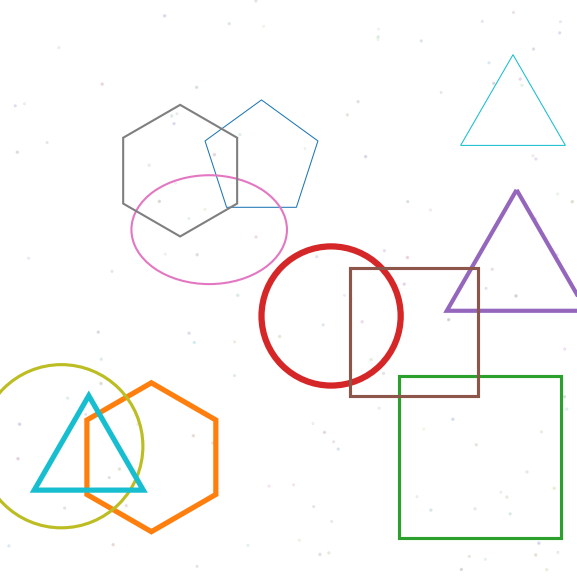[{"shape": "pentagon", "thickness": 0.5, "radius": 0.51, "center": [0.453, 0.723]}, {"shape": "hexagon", "thickness": 2.5, "radius": 0.64, "center": [0.262, 0.207]}, {"shape": "square", "thickness": 1.5, "radius": 0.7, "center": [0.831, 0.208]}, {"shape": "circle", "thickness": 3, "radius": 0.6, "center": [0.573, 0.452]}, {"shape": "triangle", "thickness": 2, "radius": 0.7, "center": [0.895, 0.531]}, {"shape": "square", "thickness": 1.5, "radius": 0.55, "center": [0.717, 0.425]}, {"shape": "oval", "thickness": 1, "radius": 0.67, "center": [0.362, 0.601]}, {"shape": "hexagon", "thickness": 1, "radius": 0.57, "center": [0.312, 0.704]}, {"shape": "circle", "thickness": 1.5, "radius": 0.71, "center": [0.106, 0.226]}, {"shape": "triangle", "thickness": 2.5, "radius": 0.55, "center": [0.154, 0.205]}, {"shape": "triangle", "thickness": 0.5, "radius": 0.52, "center": [0.888, 0.8]}]